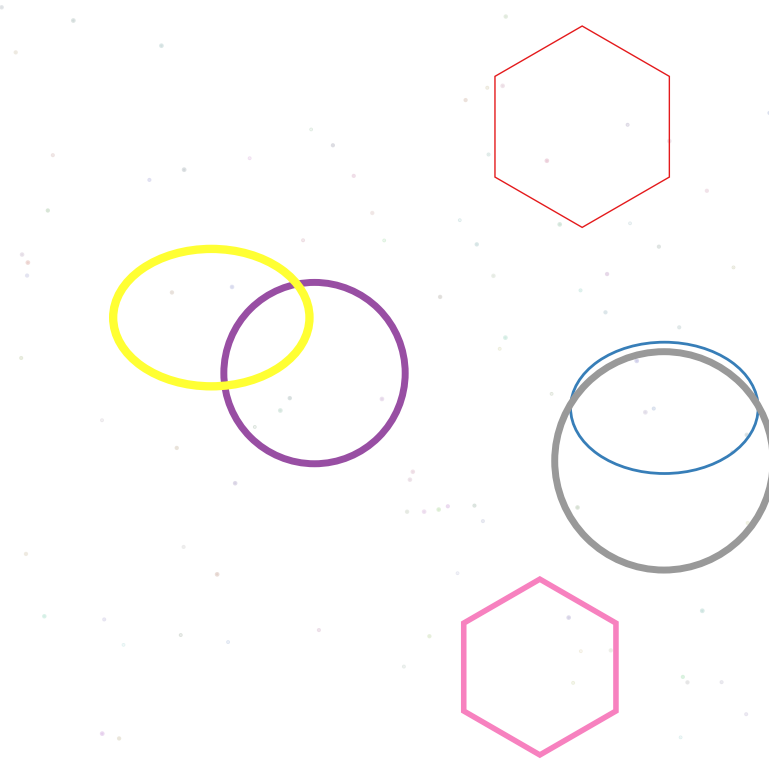[{"shape": "hexagon", "thickness": 0.5, "radius": 0.65, "center": [0.756, 0.835]}, {"shape": "oval", "thickness": 1, "radius": 0.61, "center": [0.863, 0.47]}, {"shape": "circle", "thickness": 2.5, "radius": 0.59, "center": [0.408, 0.515]}, {"shape": "oval", "thickness": 3, "radius": 0.64, "center": [0.274, 0.588]}, {"shape": "hexagon", "thickness": 2, "radius": 0.57, "center": [0.701, 0.134]}, {"shape": "circle", "thickness": 2.5, "radius": 0.71, "center": [0.862, 0.401]}]